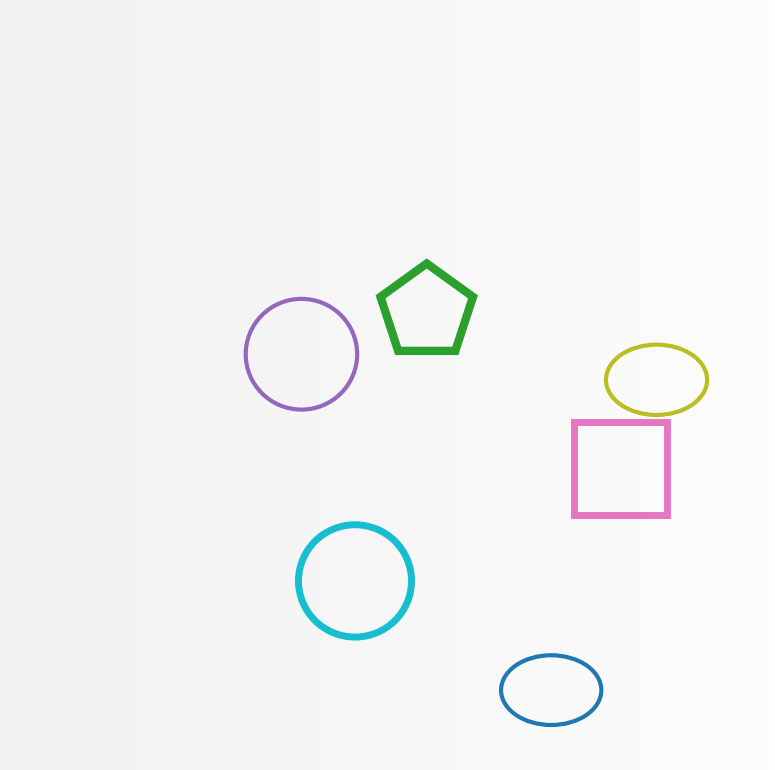[{"shape": "oval", "thickness": 1.5, "radius": 0.32, "center": [0.711, 0.104]}, {"shape": "pentagon", "thickness": 3, "radius": 0.31, "center": [0.551, 0.595]}, {"shape": "circle", "thickness": 1.5, "radius": 0.36, "center": [0.389, 0.54]}, {"shape": "square", "thickness": 2.5, "radius": 0.3, "center": [0.801, 0.391]}, {"shape": "oval", "thickness": 1.5, "radius": 0.33, "center": [0.847, 0.507]}, {"shape": "circle", "thickness": 2.5, "radius": 0.36, "center": [0.458, 0.246]}]